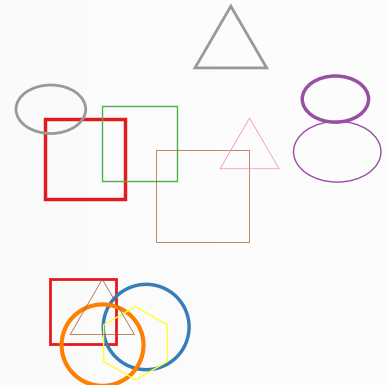[{"shape": "square", "thickness": 2, "radius": 0.42, "center": [0.214, 0.19]}, {"shape": "square", "thickness": 2.5, "radius": 0.52, "center": [0.22, 0.587]}, {"shape": "circle", "thickness": 2.5, "radius": 0.55, "center": [0.377, 0.151]}, {"shape": "square", "thickness": 1, "radius": 0.49, "center": [0.36, 0.628]}, {"shape": "oval", "thickness": 2.5, "radius": 0.43, "center": [0.866, 0.743]}, {"shape": "oval", "thickness": 1, "radius": 0.56, "center": [0.87, 0.606]}, {"shape": "circle", "thickness": 3, "radius": 0.53, "center": [0.265, 0.104]}, {"shape": "hexagon", "thickness": 1, "radius": 0.48, "center": [0.35, 0.109]}, {"shape": "square", "thickness": 0.5, "radius": 0.6, "center": [0.523, 0.491]}, {"shape": "triangle", "thickness": 0.5, "radius": 0.48, "center": [0.264, 0.179]}, {"shape": "triangle", "thickness": 0.5, "radius": 0.44, "center": [0.644, 0.606]}, {"shape": "triangle", "thickness": 2, "radius": 0.53, "center": [0.596, 0.877]}, {"shape": "oval", "thickness": 2, "radius": 0.45, "center": [0.131, 0.716]}]